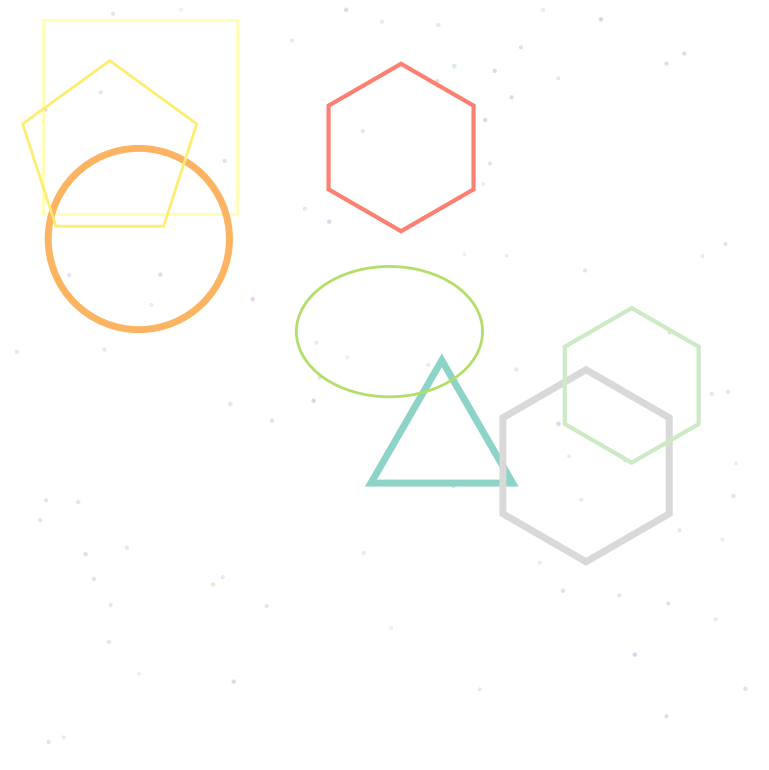[{"shape": "triangle", "thickness": 2.5, "radius": 0.53, "center": [0.574, 0.426]}, {"shape": "square", "thickness": 1, "radius": 0.63, "center": [0.182, 0.848]}, {"shape": "hexagon", "thickness": 1.5, "radius": 0.54, "center": [0.521, 0.808]}, {"shape": "circle", "thickness": 2.5, "radius": 0.59, "center": [0.18, 0.69]}, {"shape": "oval", "thickness": 1, "radius": 0.6, "center": [0.506, 0.569]}, {"shape": "hexagon", "thickness": 2.5, "radius": 0.62, "center": [0.761, 0.395]}, {"shape": "hexagon", "thickness": 1.5, "radius": 0.5, "center": [0.82, 0.5]}, {"shape": "pentagon", "thickness": 1, "radius": 0.59, "center": [0.143, 0.802]}]